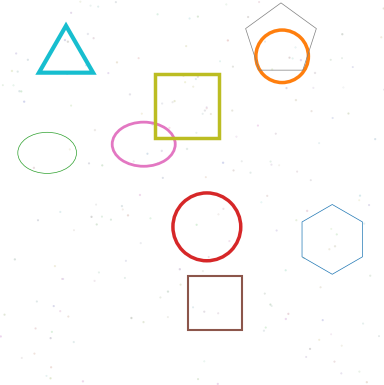[{"shape": "hexagon", "thickness": 0.5, "radius": 0.45, "center": [0.863, 0.378]}, {"shape": "circle", "thickness": 2.5, "radius": 0.34, "center": [0.733, 0.854]}, {"shape": "oval", "thickness": 0.5, "radius": 0.38, "center": [0.122, 0.603]}, {"shape": "circle", "thickness": 2.5, "radius": 0.44, "center": [0.537, 0.411]}, {"shape": "square", "thickness": 1.5, "radius": 0.34, "center": [0.558, 0.213]}, {"shape": "oval", "thickness": 2, "radius": 0.41, "center": [0.373, 0.625]}, {"shape": "pentagon", "thickness": 0.5, "radius": 0.48, "center": [0.73, 0.896]}, {"shape": "square", "thickness": 2.5, "radius": 0.42, "center": [0.486, 0.724]}, {"shape": "triangle", "thickness": 3, "radius": 0.41, "center": [0.171, 0.852]}]